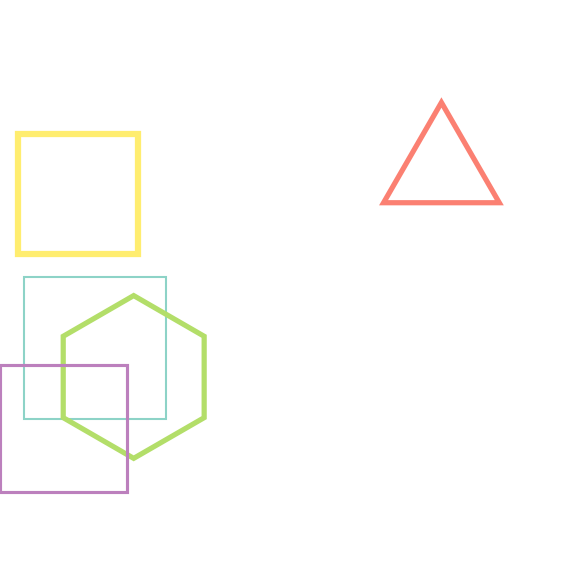[{"shape": "square", "thickness": 1, "radius": 0.62, "center": [0.165, 0.397]}, {"shape": "triangle", "thickness": 2.5, "radius": 0.58, "center": [0.764, 0.706]}, {"shape": "hexagon", "thickness": 2.5, "radius": 0.7, "center": [0.231, 0.346]}, {"shape": "square", "thickness": 1.5, "radius": 0.55, "center": [0.11, 0.257]}, {"shape": "square", "thickness": 3, "radius": 0.52, "center": [0.135, 0.663]}]